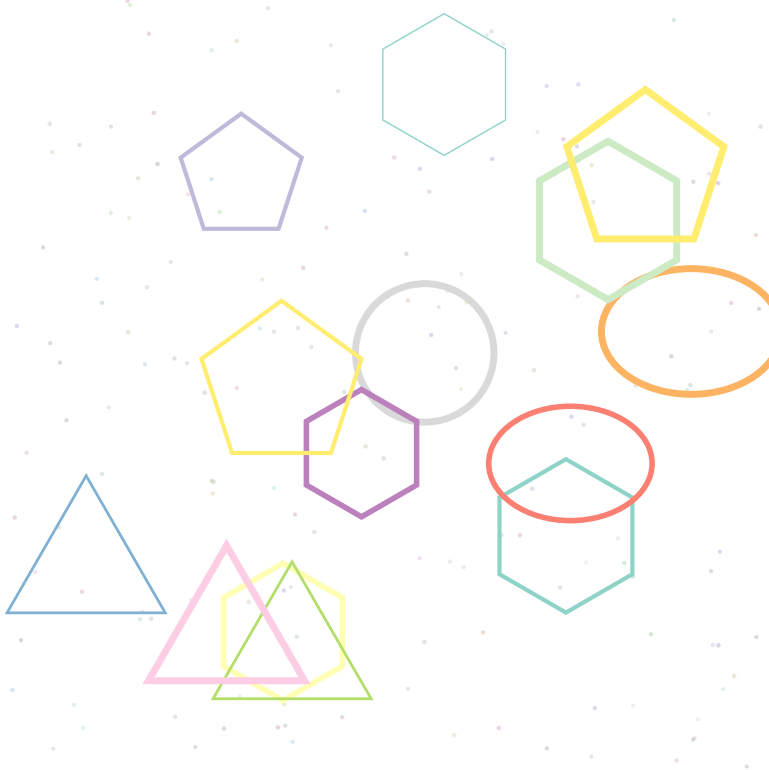[{"shape": "hexagon", "thickness": 1.5, "radius": 0.5, "center": [0.735, 0.304]}, {"shape": "hexagon", "thickness": 0.5, "radius": 0.46, "center": [0.577, 0.89]}, {"shape": "hexagon", "thickness": 2, "radius": 0.45, "center": [0.367, 0.179]}, {"shape": "pentagon", "thickness": 1.5, "radius": 0.41, "center": [0.313, 0.77]}, {"shape": "oval", "thickness": 2, "radius": 0.53, "center": [0.741, 0.398]}, {"shape": "triangle", "thickness": 1, "radius": 0.59, "center": [0.112, 0.263]}, {"shape": "oval", "thickness": 2.5, "radius": 0.58, "center": [0.898, 0.569]}, {"shape": "triangle", "thickness": 1, "radius": 0.59, "center": [0.379, 0.152]}, {"shape": "triangle", "thickness": 2.5, "radius": 0.59, "center": [0.294, 0.174]}, {"shape": "circle", "thickness": 2.5, "radius": 0.45, "center": [0.552, 0.542]}, {"shape": "hexagon", "thickness": 2, "radius": 0.41, "center": [0.469, 0.411]}, {"shape": "hexagon", "thickness": 2.5, "radius": 0.51, "center": [0.79, 0.714]}, {"shape": "pentagon", "thickness": 2.5, "radius": 0.54, "center": [0.838, 0.776]}, {"shape": "pentagon", "thickness": 1.5, "radius": 0.55, "center": [0.366, 0.5]}]